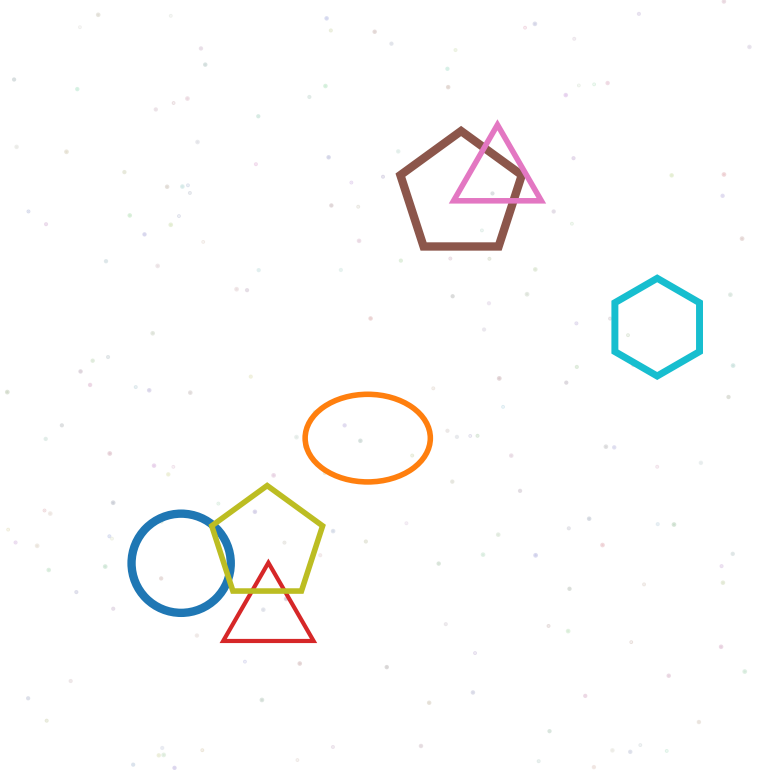[{"shape": "circle", "thickness": 3, "radius": 0.32, "center": [0.235, 0.268]}, {"shape": "oval", "thickness": 2, "radius": 0.41, "center": [0.478, 0.431]}, {"shape": "triangle", "thickness": 1.5, "radius": 0.34, "center": [0.349, 0.201]}, {"shape": "pentagon", "thickness": 3, "radius": 0.41, "center": [0.599, 0.747]}, {"shape": "triangle", "thickness": 2, "radius": 0.33, "center": [0.646, 0.772]}, {"shape": "pentagon", "thickness": 2, "radius": 0.38, "center": [0.347, 0.294]}, {"shape": "hexagon", "thickness": 2.5, "radius": 0.32, "center": [0.854, 0.575]}]